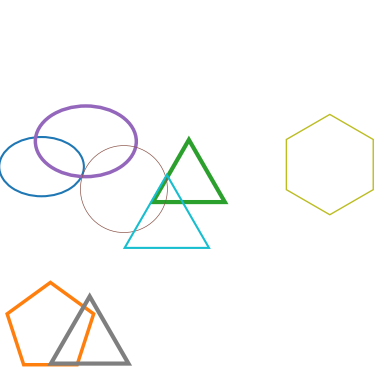[{"shape": "oval", "thickness": 1.5, "radius": 0.55, "center": [0.108, 0.567]}, {"shape": "pentagon", "thickness": 2.5, "radius": 0.59, "center": [0.131, 0.148]}, {"shape": "triangle", "thickness": 3, "radius": 0.54, "center": [0.491, 0.529]}, {"shape": "oval", "thickness": 2.5, "radius": 0.66, "center": [0.223, 0.633]}, {"shape": "circle", "thickness": 0.5, "radius": 0.56, "center": [0.322, 0.509]}, {"shape": "triangle", "thickness": 3, "radius": 0.58, "center": [0.233, 0.114]}, {"shape": "hexagon", "thickness": 1, "radius": 0.65, "center": [0.857, 0.573]}, {"shape": "triangle", "thickness": 1.5, "radius": 0.63, "center": [0.433, 0.419]}]